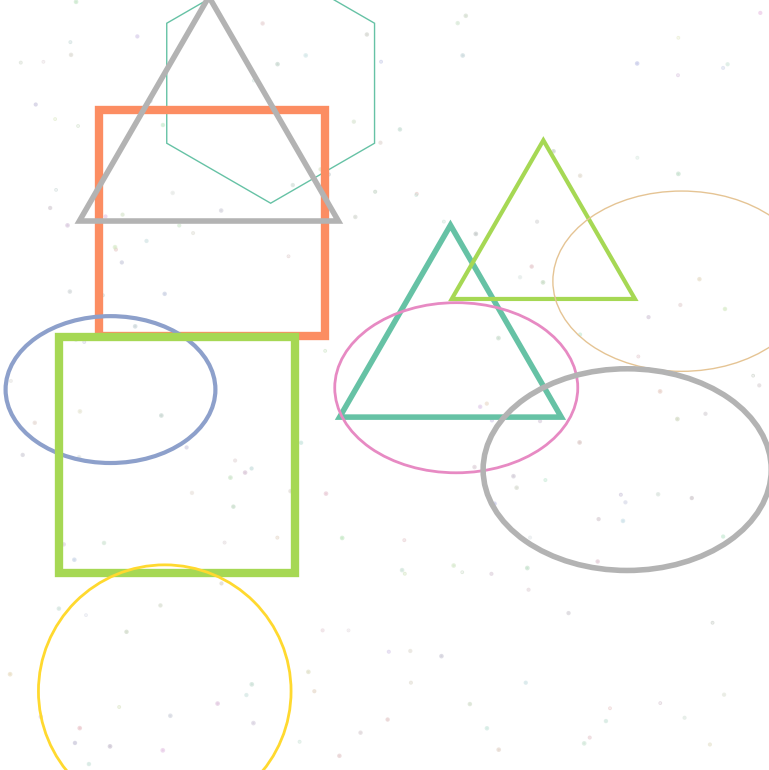[{"shape": "triangle", "thickness": 2, "radius": 0.83, "center": [0.585, 0.541]}, {"shape": "hexagon", "thickness": 0.5, "radius": 0.78, "center": [0.351, 0.892]}, {"shape": "square", "thickness": 3, "radius": 0.73, "center": [0.275, 0.71]}, {"shape": "oval", "thickness": 1.5, "radius": 0.68, "center": [0.143, 0.494]}, {"shape": "oval", "thickness": 1, "radius": 0.79, "center": [0.593, 0.496]}, {"shape": "square", "thickness": 3, "radius": 0.77, "center": [0.23, 0.409]}, {"shape": "triangle", "thickness": 1.5, "radius": 0.69, "center": [0.706, 0.68]}, {"shape": "circle", "thickness": 1, "radius": 0.82, "center": [0.214, 0.102]}, {"shape": "oval", "thickness": 0.5, "radius": 0.84, "center": [0.885, 0.635]}, {"shape": "triangle", "thickness": 2, "radius": 0.97, "center": [0.271, 0.81]}, {"shape": "oval", "thickness": 2, "radius": 0.94, "center": [0.815, 0.39]}]